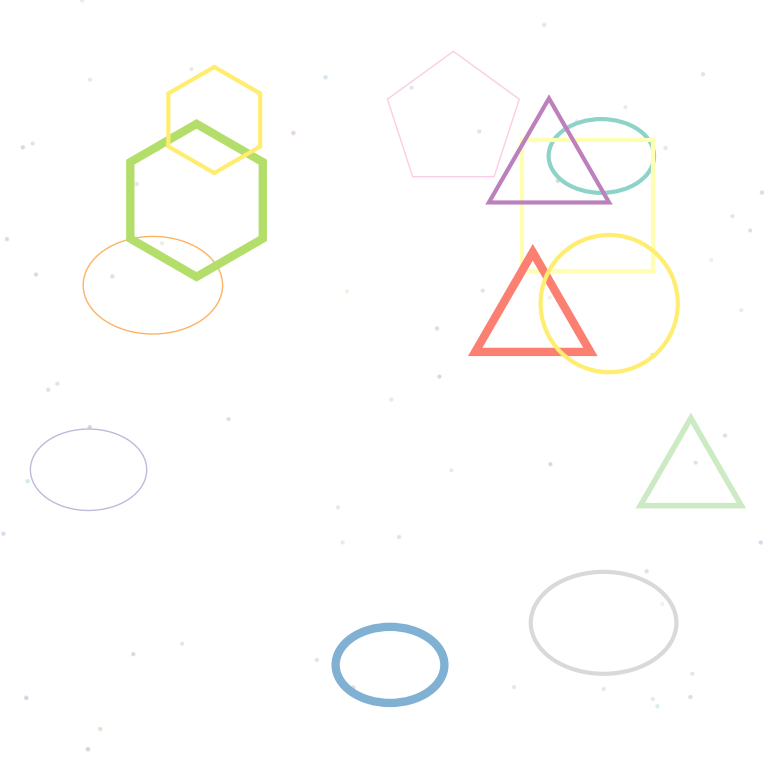[{"shape": "oval", "thickness": 1.5, "radius": 0.34, "center": [0.781, 0.797]}, {"shape": "square", "thickness": 1.5, "radius": 0.43, "center": [0.763, 0.733]}, {"shape": "oval", "thickness": 0.5, "radius": 0.38, "center": [0.115, 0.39]}, {"shape": "triangle", "thickness": 3, "radius": 0.43, "center": [0.692, 0.586]}, {"shape": "oval", "thickness": 3, "radius": 0.35, "center": [0.506, 0.136]}, {"shape": "oval", "thickness": 0.5, "radius": 0.45, "center": [0.199, 0.63]}, {"shape": "hexagon", "thickness": 3, "radius": 0.5, "center": [0.255, 0.74]}, {"shape": "pentagon", "thickness": 0.5, "radius": 0.45, "center": [0.589, 0.843]}, {"shape": "oval", "thickness": 1.5, "radius": 0.47, "center": [0.784, 0.191]}, {"shape": "triangle", "thickness": 1.5, "radius": 0.45, "center": [0.713, 0.782]}, {"shape": "triangle", "thickness": 2, "radius": 0.38, "center": [0.897, 0.381]}, {"shape": "circle", "thickness": 1.5, "radius": 0.45, "center": [0.791, 0.606]}, {"shape": "hexagon", "thickness": 1.5, "radius": 0.34, "center": [0.278, 0.844]}]